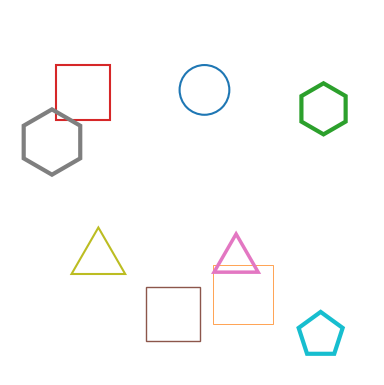[{"shape": "circle", "thickness": 1.5, "radius": 0.32, "center": [0.531, 0.766]}, {"shape": "square", "thickness": 0.5, "radius": 0.38, "center": [0.631, 0.234]}, {"shape": "hexagon", "thickness": 3, "radius": 0.33, "center": [0.84, 0.717]}, {"shape": "square", "thickness": 1.5, "radius": 0.36, "center": [0.215, 0.761]}, {"shape": "square", "thickness": 1, "radius": 0.35, "center": [0.45, 0.185]}, {"shape": "triangle", "thickness": 2.5, "radius": 0.33, "center": [0.613, 0.326]}, {"shape": "hexagon", "thickness": 3, "radius": 0.42, "center": [0.135, 0.631]}, {"shape": "triangle", "thickness": 1.5, "radius": 0.4, "center": [0.255, 0.329]}, {"shape": "pentagon", "thickness": 3, "radius": 0.3, "center": [0.833, 0.13]}]